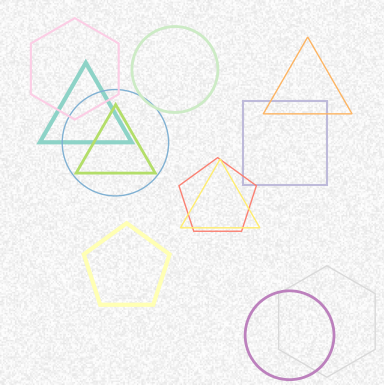[{"shape": "triangle", "thickness": 3, "radius": 0.69, "center": [0.223, 0.699]}, {"shape": "pentagon", "thickness": 3, "radius": 0.59, "center": [0.329, 0.303]}, {"shape": "square", "thickness": 1.5, "radius": 0.55, "center": [0.741, 0.629]}, {"shape": "pentagon", "thickness": 1, "radius": 0.53, "center": [0.565, 0.485]}, {"shape": "circle", "thickness": 1, "radius": 0.69, "center": [0.3, 0.629]}, {"shape": "triangle", "thickness": 1, "radius": 0.67, "center": [0.799, 0.771]}, {"shape": "triangle", "thickness": 2, "radius": 0.59, "center": [0.3, 0.61]}, {"shape": "hexagon", "thickness": 1.5, "radius": 0.66, "center": [0.194, 0.821]}, {"shape": "hexagon", "thickness": 1, "radius": 0.72, "center": [0.849, 0.165]}, {"shape": "circle", "thickness": 2, "radius": 0.58, "center": [0.752, 0.129]}, {"shape": "circle", "thickness": 2, "radius": 0.56, "center": [0.454, 0.82]}, {"shape": "triangle", "thickness": 1, "radius": 0.59, "center": [0.572, 0.468]}]